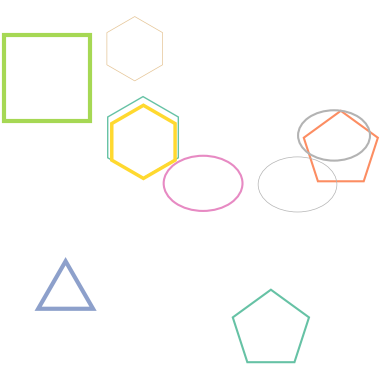[{"shape": "pentagon", "thickness": 1.5, "radius": 0.52, "center": [0.704, 0.143]}, {"shape": "hexagon", "thickness": 1, "radius": 0.53, "center": [0.371, 0.643]}, {"shape": "pentagon", "thickness": 1.5, "radius": 0.51, "center": [0.885, 0.611]}, {"shape": "triangle", "thickness": 3, "radius": 0.41, "center": [0.17, 0.239]}, {"shape": "oval", "thickness": 1.5, "radius": 0.51, "center": [0.527, 0.524]}, {"shape": "square", "thickness": 3, "radius": 0.56, "center": [0.121, 0.797]}, {"shape": "hexagon", "thickness": 2.5, "radius": 0.47, "center": [0.373, 0.632]}, {"shape": "hexagon", "thickness": 0.5, "radius": 0.42, "center": [0.35, 0.873]}, {"shape": "oval", "thickness": 0.5, "radius": 0.51, "center": [0.773, 0.521]}, {"shape": "oval", "thickness": 1.5, "radius": 0.47, "center": [0.868, 0.648]}]